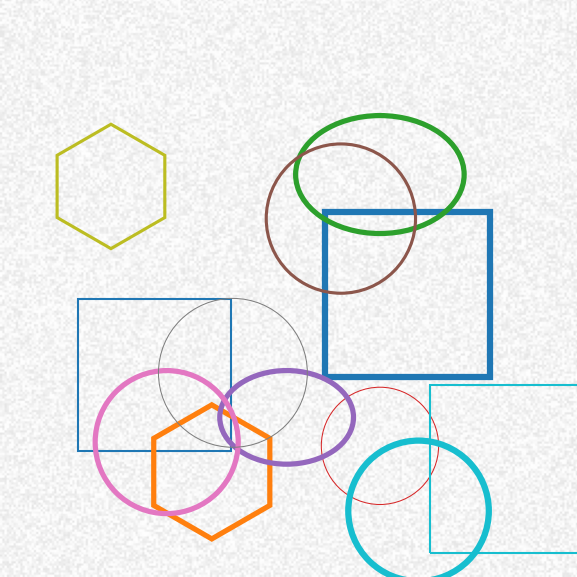[{"shape": "square", "thickness": 3, "radius": 0.71, "center": [0.705, 0.489]}, {"shape": "square", "thickness": 1, "radius": 0.66, "center": [0.267, 0.35]}, {"shape": "hexagon", "thickness": 2.5, "radius": 0.58, "center": [0.367, 0.182]}, {"shape": "oval", "thickness": 2.5, "radius": 0.73, "center": [0.658, 0.697]}, {"shape": "circle", "thickness": 0.5, "radius": 0.51, "center": [0.658, 0.227]}, {"shape": "oval", "thickness": 2.5, "radius": 0.58, "center": [0.496, 0.276]}, {"shape": "circle", "thickness": 1.5, "radius": 0.65, "center": [0.59, 0.621]}, {"shape": "circle", "thickness": 2.5, "radius": 0.62, "center": [0.289, 0.234]}, {"shape": "circle", "thickness": 0.5, "radius": 0.64, "center": [0.403, 0.354]}, {"shape": "hexagon", "thickness": 1.5, "radius": 0.54, "center": [0.192, 0.676]}, {"shape": "circle", "thickness": 3, "radius": 0.61, "center": [0.725, 0.114]}, {"shape": "square", "thickness": 1, "radius": 0.73, "center": [0.89, 0.187]}]